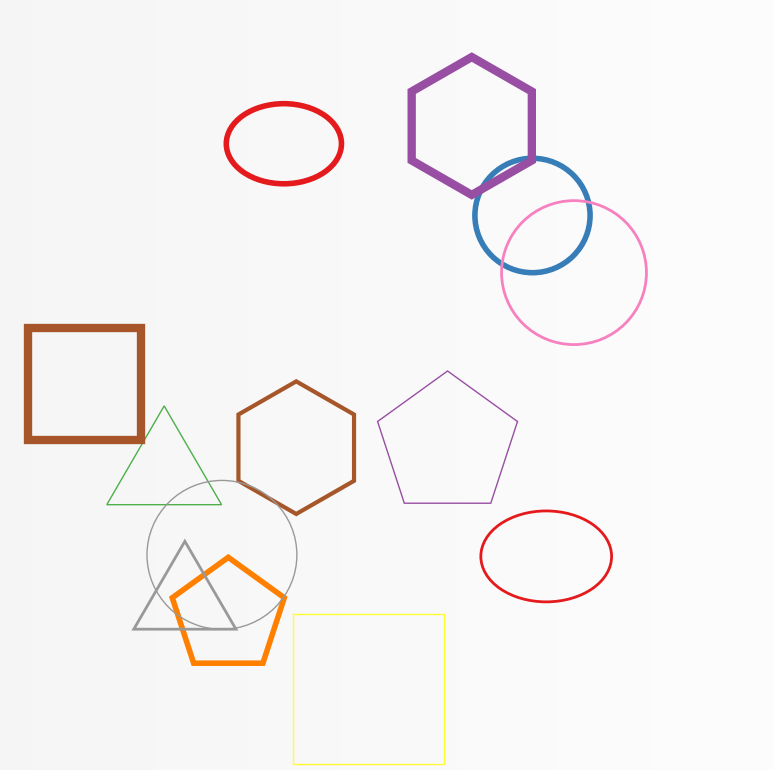[{"shape": "oval", "thickness": 1, "radius": 0.42, "center": [0.705, 0.277]}, {"shape": "oval", "thickness": 2, "radius": 0.37, "center": [0.366, 0.813]}, {"shape": "circle", "thickness": 2, "radius": 0.37, "center": [0.687, 0.72]}, {"shape": "triangle", "thickness": 0.5, "radius": 0.43, "center": [0.212, 0.387]}, {"shape": "pentagon", "thickness": 0.5, "radius": 0.47, "center": [0.577, 0.423]}, {"shape": "hexagon", "thickness": 3, "radius": 0.45, "center": [0.609, 0.836]}, {"shape": "pentagon", "thickness": 2, "radius": 0.38, "center": [0.295, 0.2]}, {"shape": "square", "thickness": 0.5, "radius": 0.49, "center": [0.475, 0.105]}, {"shape": "square", "thickness": 3, "radius": 0.36, "center": [0.109, 0.501]}, {"shape": "hexagon", "thickness": 1.5, "radius": 0.43, "center": [0.382, 0.419]}, {"shape": "circle", "thickness": 1, "radius": 0.47, "center": [0.741, 0.646]}, {"shape": "triangle", "thickness": 1, "radius": 0.38, "center": [0.239, 0.221]}, {"shape": "circle", "thickness": 0.5, "radius": 0.48, "center": [0.286, 0.279]}]